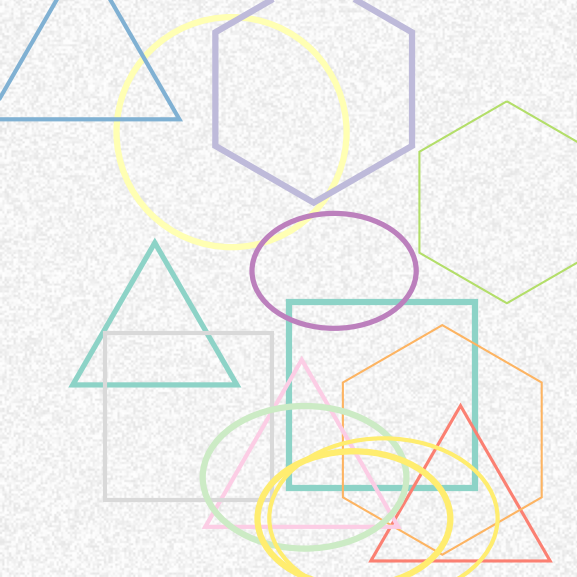[{"shape": "square", "thickness": 3, "radius": 0.81, "center": [0.662, 0.314]}, {"shape": "triangle", "thickness": 2.5, "radius": 0.82, "center": [0.268, 0.415]}, {"shape": "circle", "thickness": 3, "radius": 1.0, "center": [0.401, 0.77]}, {"shape": "hexagon", "thickness": 3, "radius": 0.98, "center": [0.543, 0.845]}, {"shape": "triangle", "thickness": 1.5, "radius": 0.9, "center": [0.797, 0.117]}, {"shape": "triangle", "thickness": 2, "radius": 0.96, "center": [0.145, 0.888]}, {"shape": "hexagon", "thickness": 1, "radius": 0.99, "center": [0.766, 0.237]}, {"shape": "hexagon", "thickness": 1, "radius": 0.87, "center": [0.878, 0.649]}, {"shape": "triangle", "thickness": 2, "radius": 0.96, "center": [0.523, 0.183]}, {"shape": "square", "thickness": 2, "radius": 0.72, "center": [0.326, 0.278]}, {"shape": "oval", "thickness": 2.5, "radius": 0.71, "center": [0.579, 0.53]}, {"shape": "oval", "thickness": 3, "radius": 0.88, "center": [0.527, 0.173]}, {"shape": "oval", "thickness": 3, "radius": 0.83, "center": [0.613, 0.101]}, {"shape": "oval", "thickness": 2, "radius": 0.99, "center": [0.664, 0.102]}]